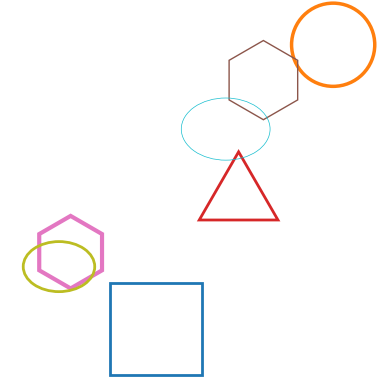[{"shape": "square", "thickness": 2, "radius": 0.59, "center": [0.406, 0.145]}, {"shape": "circle", "thickness": 2.5, "radius": 0.54, "center": [0.865, 0.884]}, {"shape": "triangle", "thickness": 2, "radius": 0.59, "center": [0.62, 0.488]}, {"shape": "hexagon", "thickness": 1, "radius": 0.51, "center": [0.684, 0.792]}, {"shape": "hexagon", "thickness": 3, "radius": 0.47, "center": [0.183, 0.345]}, {"shape": "oval", "thickness": 2, "radius": 0.46, "center": [0.153, 0.308]}, {"shape": "oval", "thickness": 0.5, "radius": 0.58, "center": [0.586, 0.665]}]